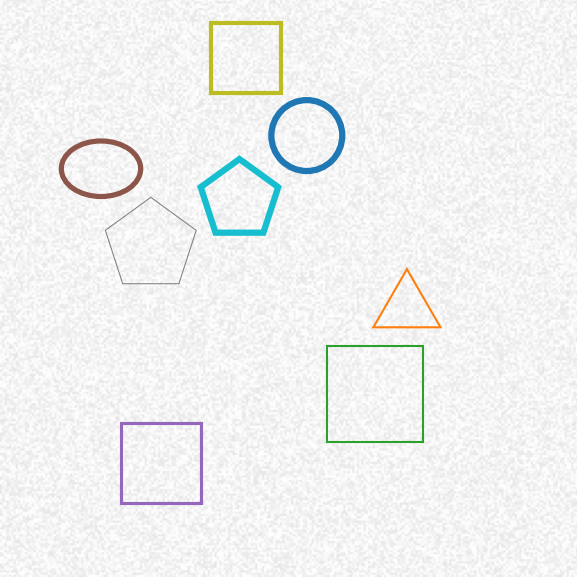[{"shape": "circle", "thickness": 3, "radius": 0.31, "center": [0.531, 0.764]}, {"shape": "triangle", "thickness": 1, "radius": 0.34, "center": [0.705, 0.466]}, {"shape": "square", "thickness": 1, "radius": 0.41, "center": [0.649, 0.317]}, {"shape": "square", "thickness": 1.5, "radius": 0.35, "center": [0.279, 0.198]}, {"shape": "oval", "thickness": 2.5, "radius": 0.34, "center": [0.175, 0.707]}, {"shape": "pentagon", "thickness": 0.5, "radius": 0.41, "center": [0.261, 0.575]}, {"shape": "square", "thickness": 2, "radius": 0.3, "center": [0.426, 0.898]}, {"shape": "pentagon", "thickness": 3, "radius": 0.35, "center": [0.415, 0.653]}]